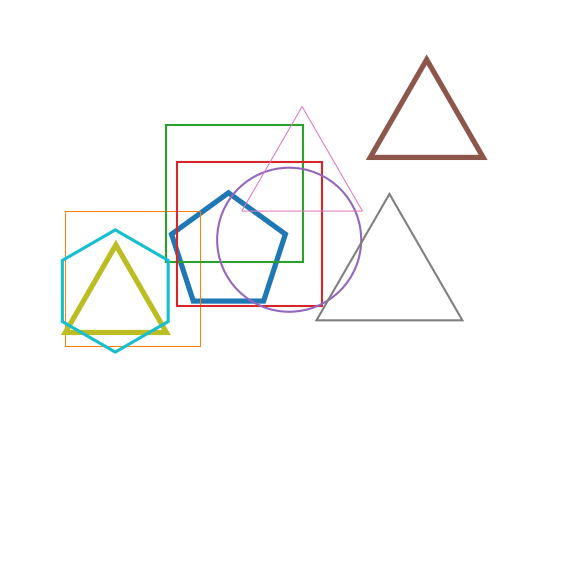[{"shape": "pentagon", "thickness": 2.5, "radius": 0.52, "center": [0.396, 0.562]}, {"shape": "square", "thickness": 0.5, "radius": 0.59, "center": [0.229, 0.517]}, {"shape": "square", "thickness": 1, "radius": 0.59, "center": [0.406, 0.664]}, {"shape": "square", "thickness": 1, "radius": 0.63, "center": [0.432, 0.594]}, {"shape": "circle", "thickness": 1, "radius": 0.62, "center": [0.501, 0.584]}, {"shape": "triangle", "thickness": 2.5, "radius": 0.56, "center": [0.739, 0.783]}, {"shape": "triangle", "thickness": 0.5, "radius": 0.6, "center": [0.523, 0.694]}, {"shape": "triangle", "thickness": 1, "radius": 0.73, "center": [0.674, 0.517]}, {"shape": "triangle", "thickness": 2.5, "radius": 0.51, "center": [0.201, 0.474]}, {"shape": "hexagon", "thickness": 1.5, "radius": 0.53, "center": [0.2, 0.495]}]